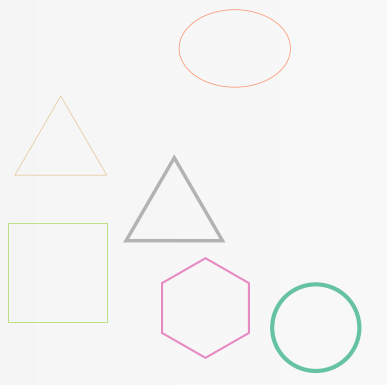[{"shape": "circle", "thickness": 3, "radius": 0.56, "center": [0.815, 0.149]}, {"shape": "oval", "thickness": 0.5, "radius": 0.72, "center": [0.606, 0.874]}, {"shape": "hexagon", "thickness": 1.5, "radius": 0.65, "center": [0.53, 0.2]}, {"shape": "square", "thickness": 0.5, "radius": 0.64, "center": [0.148, 0.291]}, {"shape": "triangle", "thickness": 0.5, "radius": 0.68, "center": [0.157, 0.613]}, {"shape": "triangle", "thickness": 2.5, "radius": 0.72, "center": [0.45, 0.447]}]